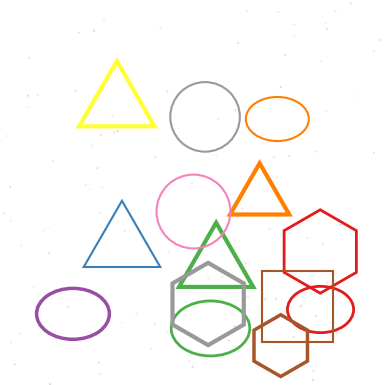[{"shape": "oval", "thickness": 2, "radius": 0.43, "center": [0.833, 0.196]}, {"shape": "hexagon", "thickness": 2, "radius": 0.54, "center": [0.832, 0.347]}, {"shape": "triangle", "thickness": 1.5, "radius": 0.57, "center": [0.317, 0.364]}, {"shape": "triangle", "thickness": 3, "radius": 0.56, "center": [0.561, 0.31]}, {"shape": "oval", "thickness": 2, "radius": 0.51, "center": [0.547, 0.147]}, {"shape": "oval", "thickness": 2.5, "radius": 0.47, "center": [0.19, 0.185]}, {"shape": "oval", "thickness": 1.5, "radius": 0.41, "center": [0.72, 0.691]}, {"shape": "triangle", "thickness": 3, "radius": 0.44, "center": [0.674, 0.487]}, {"shape": "triangle", "thickness": 3, "radius": 0.57, "center": [0.304, 0.728]}, {"shape": "hexagon", "thickness": 2.5, "radius": 0.4, "center": [0.729, 0.102]}, {"shape": "square", "thickness": 1.5, "radius": 0.47, "center": [0.773, 0.204]}, {"shape": "circle", "thickness": 1.5, "radius": 0.48, "center": [0.503, 0.451]}, {"shape": "hexagon", "thickness": 3, "radius": 0.53, "center": [0.541, 0.21]}, {"shape": "circle", "thickness": 1.5, "radius": 0.45, "center": [0.533, 0.696]}]